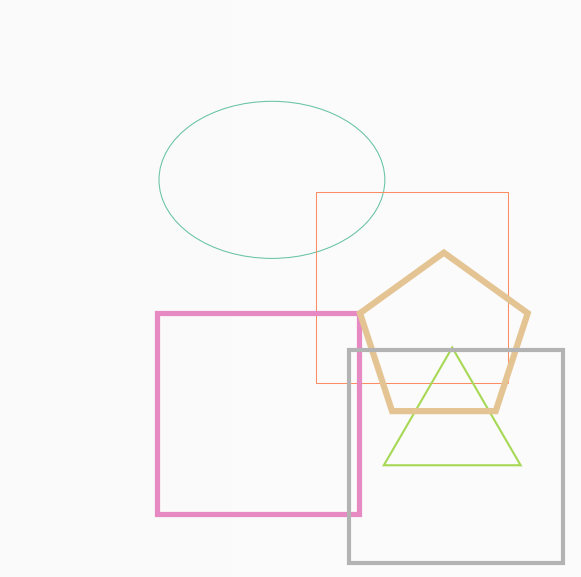[{"shape": "oval", "thickness": 0.5, "radius": 0.97, "center": [0.468, 0.688]}, {"shape": "square", "thickness": 0.5, "radius": 0.82, "center": [0.709, 0.501]}, {"shape": "square", "thickness": 2.5, "radius": 0.87, "center": [0.443, 0.283]}, {"shape": "triangle", "thickness": 1, "radius": 0.68, "center": [0.778, 0.261]}, {"shape": "pentagon", "thickness": 3, "radius": 0.76, "center": [0.764, 0.41]}, {"shape": "square", "thickness": 2, "radius": 0.92, "center": [0.784, 0.209]}]